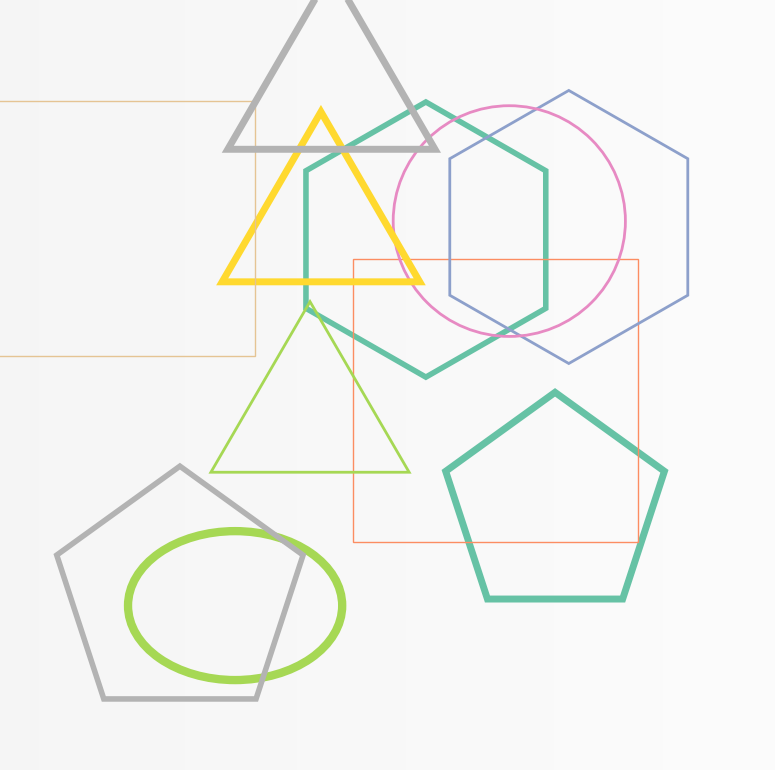[{"shape": "pentagon", "thickness": 2.5, "radius": 0.74, "center": [0.716, 0.342]}, {"shape": "hexagon", "thickness": 2, "radius": 0.89, "center": [0.549, 0.689]}, {"shape": "square", "thickness": 0.5, "radius": 0.92, "center": [0.639, 0.48]}, {"shape": "hexagon", "thickness": 1, "radius": 0.89, "center": [0.734, 0.705]}, {"shape": "circle", "thickness": 1, "radius": 0.75, "center": [0.657, 0.713]}, {"shape": "triangle", "thickness": 1, "radius": 0.74, "center": [0.4, 0.461]}, {"shape": "oval", "thickness": 3, "radius": 0.69, "center": [0.303, 0.214]}, {"shape": "triangle", "thickness": 2.5, "radius": 0.74, "center": [0.414, 0.708]}, {"shape": "square", "thickness": 0.5, "radius": 0.83, "center": [0.163, 0.704]}, {"shape": "pentagon", "thickness": 2, "radius": 0.84, "center": [0.232, 0.227]}, {"shape": "triangle", "thickness": 2.5, "radius": 0.77, "center": [0.428, 0.883]}]